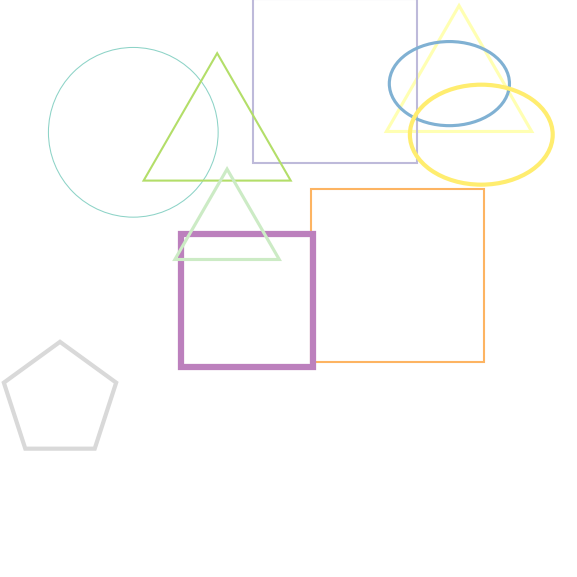[{"shape": "circle", "thickness": 0.5, "radius": 0.73, "center": [0.231, 0.77]}, {"shape": "triangle", "thickness": 1.5, "radius": 0.73, "center": [0.795, 0.844]}, {"shape": "square", "thickness": 1, "radius": 0.71, "center": [0.58, 0.859]}, {"shape": "oval", "thickness": 1.5, "radius": 0.52, "center": [0.778, 0.854]}, {"shape": "square", "thickness": 1, "radius": 0.75, "center": [0.688, 0.522]}, {"shape": "triangle", "thickness": 1, "radius": 0.74, "center": [0.376, 0.76]}, {"shape": "pentagon", "thickness": 2, "radius": 0.51, "center": [0.104, 0.305]}, {"shape": "square", "thickness": 3, "radius": 0.57, "center": [0.428, 0.479]}, {"shape": "triangle", "thickness": 1.5, "radius": 0.52, "center": [0.393, 0.602]}, {"shape": "oval", "thickness": 2, "radius": 0.62, "center": [0.833, 0.766]}]